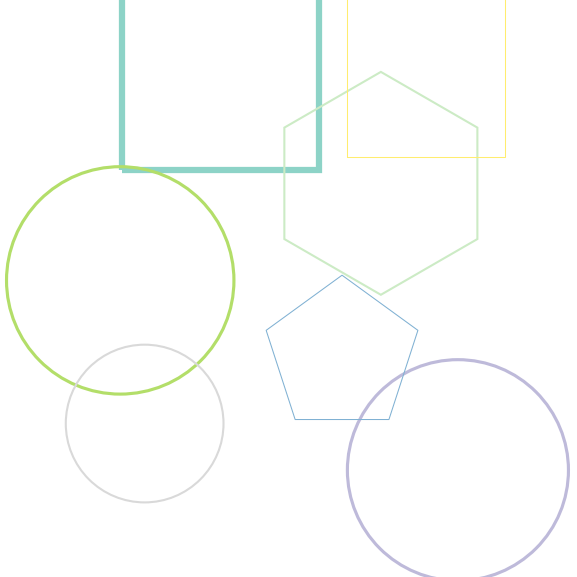[{"shape": "square", "thickness": 3, "radius": 0.85, "center": [0.381, 0.876]}, {"shape": "circle", "thickness": 1.5, "radius": 0.96, "center": [0.793, 0.185]}, {"shape": "pentagon", "thickness": 0.5, "radius": 0.69, "center": [0.592, 0.384]}, {"shape": "circle", "thickness": 1.5, "radius": 0.98, "center": [0.208, 0.514]}, {"shape": "circle", "thickness": 1, "radius": 0.68, "center": [0.25, 0.266]}, {"shape": "hexagon", "thickness": 1, "radius": 0.96, "center": [0.66, 0.682]}, {"shape": "square", "thickness": 0.5, "radius": 0.68, "center": [0.738, 0.865]}]